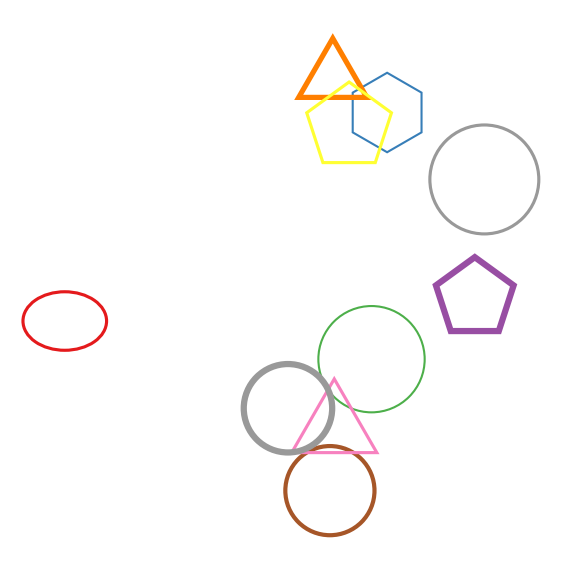[{"shape": "oval", "thickness": 1.5, "radius": 0.36, "center": [0.112, 0.443]}, {"shape": "hexagon", "thickness": 1, "radius": 0.34, "center": [0.67, 0.804]}, {"shape": "circle", "thickness": 1, "radius": 0.46, "center": [0.643, 0.377]}, {"shape": "pentagon", "thickness": 3, "radius": 0.35, "center": [0.822, 0.483]}, {"shape": "triangle", "thickness": 2.5, "radius": 0.34, "center": [0.576, 0.865]}, {"shape": "pentagon", "thickness": 1.5, "radius": 0.39, "center": [0.605, 0.78]}, {"shape": "circle", "thickness": 2, "radius": 0.39, "center": [0.571, 0.15]}, {"shape": "triangle", "thickness": 1.5, "radius": 0.43, "center": [0.579, 0.258]}, {"shape": "circle", "thickness": 1.5, "radius": 0.47, "center": [0.839, 0.688]}, {"shape": "circle", "thickness": 3, "radius": 0.38, "center": [0.499, 0.292]}]